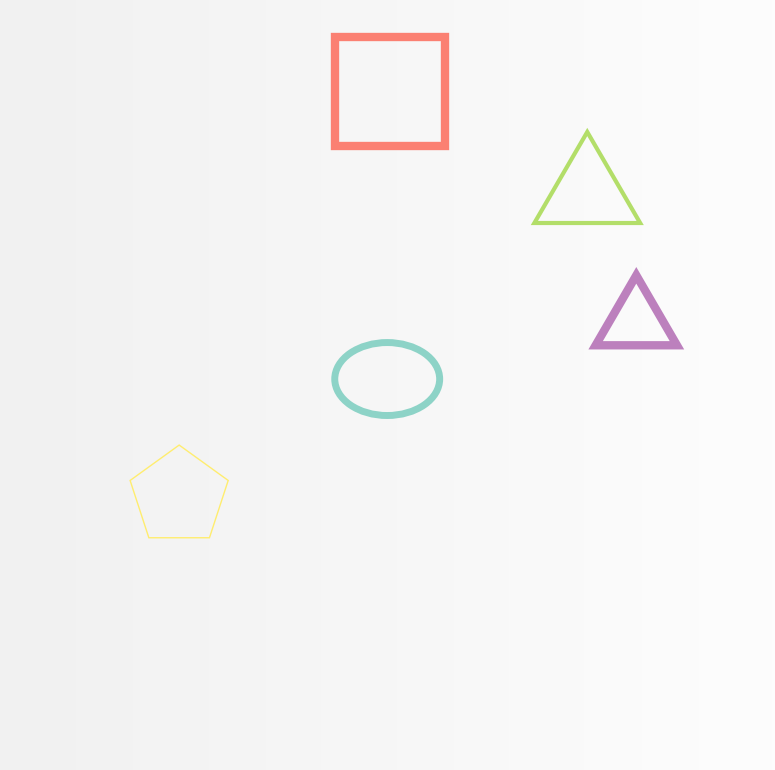[{"shape": "oval", "thickness": 2.5, "radius": 0.34, "center": [0.5, 0.508]}, {"shape": "square", "thickness": 3, "radius": 0.36, "center": [0.504, 0.881]}, {"shape": "triangle", "thickness": 1.5, "radius": 0.39, "center": [0.758, 0.75]}, {"shape": "triangle", "thickness": 3, "radius": 0.3, "center": [0.821, 0.582]}, {"shape": "pentagon", "thickness": 0.5, "radius": 0.33, "center": [0.231, 0.355]}]